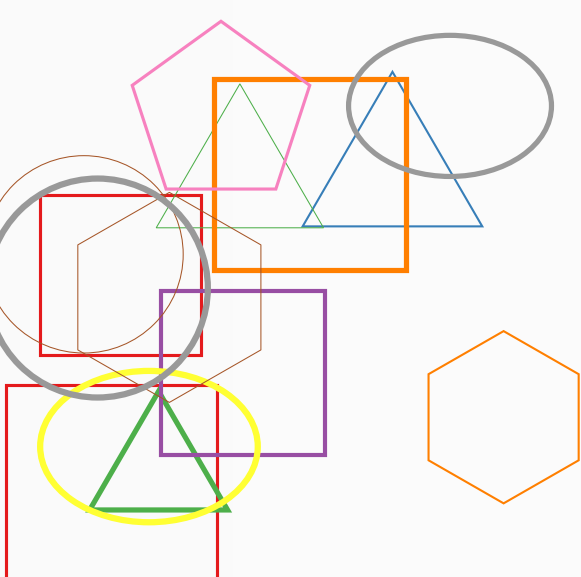[{"shape": "square", "thickness": 1.5, "radius": 0.69, "center": [0.207, 0.523]}, {"shape": "square", "thickness": 1.5, "radius": 0.91, "center": [0.192, 0.15]}, {"shape": "triangle", "thickness": 1, "radius": 0.89, "center": [0.675, 0.696]}, {"shape": "triangle", "thickness": 0.5, "radius": 0.83, "center": [0.413, 0.688]}, {"shape": "triangle", "thickness": 2.5, "radius": 0.69, "center": [0.273, 0.185]}, {"shape": "square", "thickness": 2, "radius": 0.71, "center": [0.418, 0.353]}, {"shape": "hexagon", "thickness": 1, "radius": 0.75, "center": [0.866, 0.277]}, {"shape": "square", "thickness": 2.5, "radius": 0.83, "center": [0.534, 0.697]}, {"shape": "oval", "thickness": 3, "radius": 0.94, "center": [0.256, 0.226]}, {"shape": "circle", "thickness": 0.5, "radius": 0.85, "center": [0.144, 0.559]}, {"shape": "hexagon", "thickness": 0.5, "radius": 0.91, "center": [0.291, 0.484]}, {"shape": "pentagon", "thickness": 1.5, "radius": 0.8, "center": [0.38, 0.802]}, {"shape": "circle", "thickness": 3, "radius": 0.95, "center": [0.168, 0.5]}, {"shape": "oval", "thickness": 2.5, "radius": 0.87, "center": [0.774, 0.816]}]